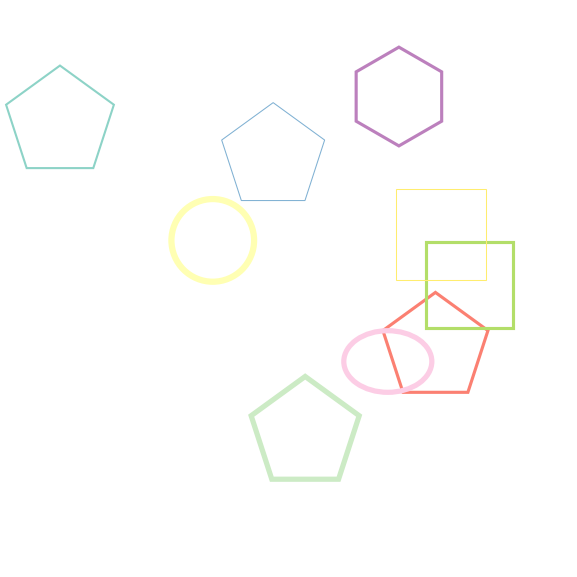[{"shape": "pentagon", "thickness": 1, "radius": 0.49, "center": [0.104, 0.787]}, {"shape": "circle", "thickness": 3, "radius": 0.36, "center": [0.368, 0.583]}, {"shape": "pentagon", "thickness": 1.5, "radius": 0.48, "center": [0.754, 0.397]}, {"shape": "pentagon", "thickness": 0.5, "radius": 0.47, "center": [0.473, 0.728]}, {"shape": "square", "thickness": 1.5, "radius": 0.37, "center": [0.813, 0.505]}, {"shape": "oval", "thickness": 2.5, "radius": 0.38, "center": [0.672, 0.373]}, {"shape": "hexagon", "thickness": 1.5, "radius": 0.43, "center": [0.691, 0.832]}, {"shape": "pentagon", "thickness": 2.5, "radius": 0.49, "center": [0.528, 0.249]}, {"shape": "square", "thickness": 0.5, "radius": 0.39, "center": [0.764, 0.593]}]